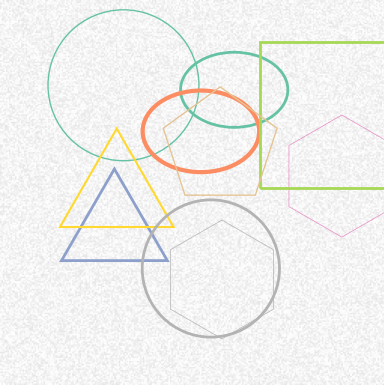[{"shape": "circle", "thickness": 1, "radius": 0.98, "center": [0.321, 0.779]}, {"shape": "oval", "thickness": 2, "radius": 0.7, "center": [0.608, 0.767]}, {"shape": "oval", "thickness": 3, "radius": 0.76, "center": [0.522, 0.659]}, {"shape": "triangle", "thickness": 2, "radius": 0.79, "center": [0.297, 0.402]}, {"shape": "hexagon", "thickness": 0.5, "radius": 0.79, "center": [0.888, 0.543]}, {"shape": "square", "thickness": 2, "radius": 0.95, "center": [0.865, 0.701]}, {"shape": "triangle", "thickness": 1.5, "radius": 0.85, "center": [0.303, 0.496]}, {"shape": "pentagon", "thickness": 1, "radius": 0.78, "center": [0.572, 0.619]}, {"shape": "circle", "thickness": 2, "radius": 0.89, "center": [0.548, 0.303]}, {"shape": "hexagon", "thickness": 0.5, "radius": 0.77, "center": [0.576, 0.274]}]